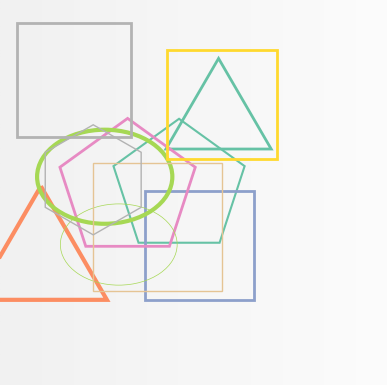[{"shape": "pentagon", "thickness": 1.5, "radius": 0.89, "center": [0.462, 0.513]}, {"shape": "triangle", "thickness": 2, "radius": 0.78, "center": [0.564, 0.691]}, {"shape": "triangle", "thickness": 3, "radius": 0.98, "center": [0.105, 0.32]}, {"shape": "square", "thickness": 2, "radius": 0.71, "center": [0.515, 0.363]}, {"shape": "pentagon", "thickness": 2, "radius": 0.92, "center": [0.329, 0.509]}, {"shape": "oval", "thickness": 0.5, "radius": 0.75, "center": [0.306, 0.365]}, {"shape": "oval", "thickness": 3, "radius": 0.87, "center": [0.27, 0.541]}, {"shape": "square", "thickness": 2, "radius": 0.71, "center": [0.573, 0.728]}, {"shape": "square", "thickness": 1, "radius": 0.83, "center": [0.407, 0.409]}, {"shape": "hexagon", "thickness": 1, "radius": 0.71, "center": [0.241, 0.533]}, {"shape": "square", "thickness": 2, "radius": 0.74, "center": [0.19, 0.792]}]